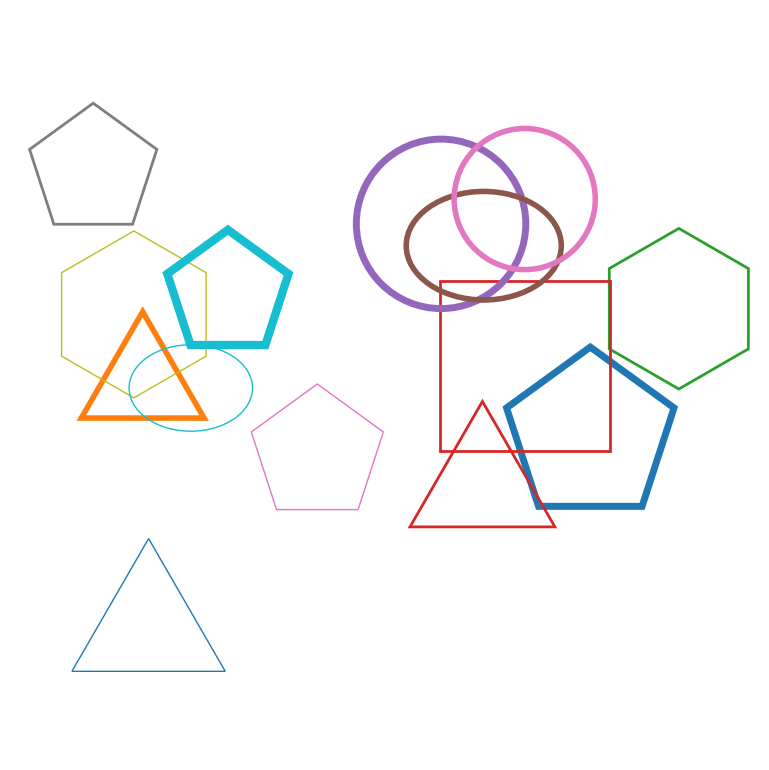[{"shape": "pentagon", "thickness": 2.5, "radius": 0.57, "center": [0.767, 0.435]}, {"shape": "triangle", "thickness": 0.5, "radius": 0.57, "center": [0.193, 0.186]}, {"shape": "triangle", "thickness": 2, "radius": 0.46, "center": [0.185, 0.503]}, {"shape": "hexagon", "thickness": 1, "radius": 0.52, "center": [0.882, 0.599]}, {"shape": "triangle", "thickness": 1, "radius": 0.54, "center": [0.627, 0.37]}, {"shape": "square", "thickness": 1, "radius": 0.55, "center": [0.682, 0.525]}, {"shape": "circle", "thickness": 2.5, "radius": 0.55, "center": [0.573, 0.709]}, {"shape": "oval", "thickness": 2, "radius": 0.5, "center": [0.628, 0.681]}, {"shape": "circle", "thickness": 2, "radius": 0.46, "center": [0.681, 0.741]}, {"shape": "pentagon", "thickness": 0.5, "radius": 0.45, "center": [0.412, 0.411]}, {"shape": "pentagon", "thickness": 1, "radius": 0.43, "center": [0.121, 0.779]}, {"shape": "hexagon", "thickness": 0.5, "radius": 0.54, "center": [0.174, 0.592]}, {"shape": "oval", "thickness": 0.5, "radius": 0.4, "center": [0.248, 0.496]}, {"shape": "pentagon", "thickness": 3, "radius": 0.41, "center": [0.296, 0.619]}]